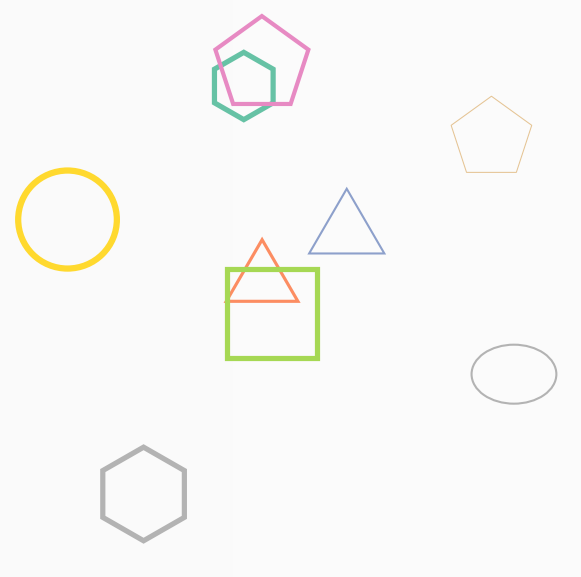[{"shape": "hexagon", "thickness": 2.5, "radius": 0.29, "center": [0.419, 0.85]}, {"shape": "triangle", "thickness": 1.5, "radius": 0.36, "center": [0.451, 0.513]}, {"shape": "triangle", "thickness": 1, "radius": 0.37, "center": [0.597, 0.598]}, {"shape": "pentagon", "thickness": 2, "radius": 0.42, "center": [0.451, 0.887]}, {"shape": "square", "thickness": 2.5, "radius": 0.39, "center": [0.468, 0.456]}, {"shape": "circle", "thickness": 3, "radius": 0.42, "center": [0.116, 0.619]}, {"shape": "pentagon", "thickness": 0.5, "radius": 0.36, "center": [0.845, 0.76]}, {"shape": "oval", "thickness": 1, "radius": 0.36, "center": [0.884, 0.351]}, {"shape": "hexagon", "thickness": 2.5, "radius": 0.41, "center": [0.247, 0.144]}]